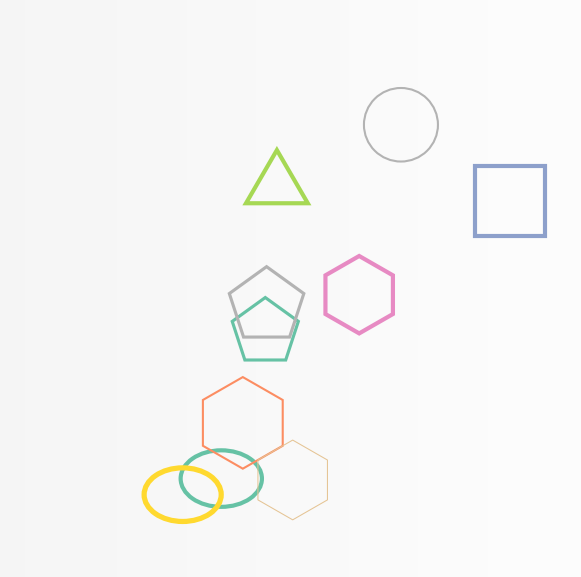[{"shape": "oval", "thickness": 2, "radius": 0.35, "center": [0.381, 0.17]}, {"shape": "pentagon", "thickness": 1.5, "radius": 0.3, "center": [0.456, 0.424]}, {"shape": "hexagon", "thickness": 1, "radius": 0.4, "center": [0.418, 0.267]}, {"shape": "square", "thickness": 2, "radius": 0.3, "center": [0.877, 0.651]}, {"shape": "hexagon", "thickness": 2, "radius": 0.34, "center": [0.618, 0.489]}, {"shape": "triangle", "thickness": 2, "radius": 0.31, "center": [0.476, 0.678]}, {"shape": "oval", "thickness": 2.5, "radius": 0.33, "center": [0.314, 0.143]}, {"shape": "hexagon", "thickness": 0.5, "radius": 0.35, "center": [0.504, 0.168]}, {"shape": "circle", "thickness": 1, "radius": 0.32, "center": [0.69, 0.783]}, {"shape": "pentagon", "thickness": 1.5, "radius": 0.34, "center": [0.459, 0.47]}]